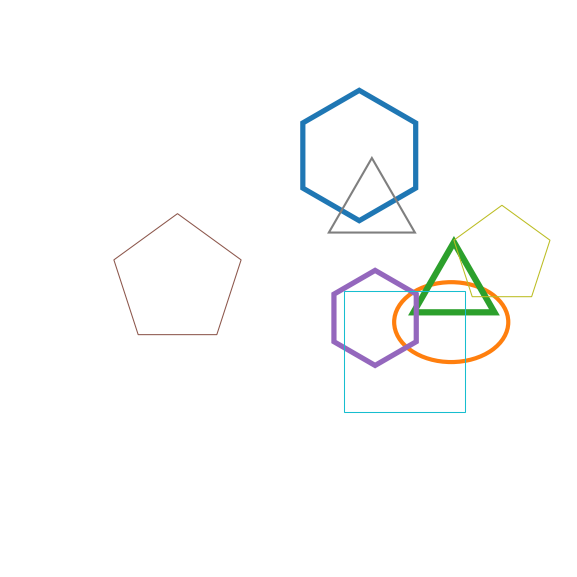[{"shape": "hexagon", "thickness": 2.5, "radius": 0.56, "center": [0.622, 0.73]}, {"shape": "oval", "thickness": 2, "radius": 0.49, "center": [0.781, 0.441]}, {"shape": "triangle", "thickness": 3, "radius": 0.4, "center": [0.786, 0.499]}, {"shape": "hexagon", "thickness": 2.5, "radius": 0.41, "center": [0.65, 0.449]}, {"shape": "pentagon", "thickness": 0.5, "radius": 0.58, "center": [0.307, 0.513]}, {"shape": "triangle", "thickness": 1, "radius": 0.43, "center": [0.644, 0.639]}, {"shape": "pentagon", "thickness": 0.5, "radius": 0.44, "center": [0.869, 0.556]}, {"shape": "square", "thickness": 0.5, "radius": 0.52, "center": [0.7, 0.39]}]